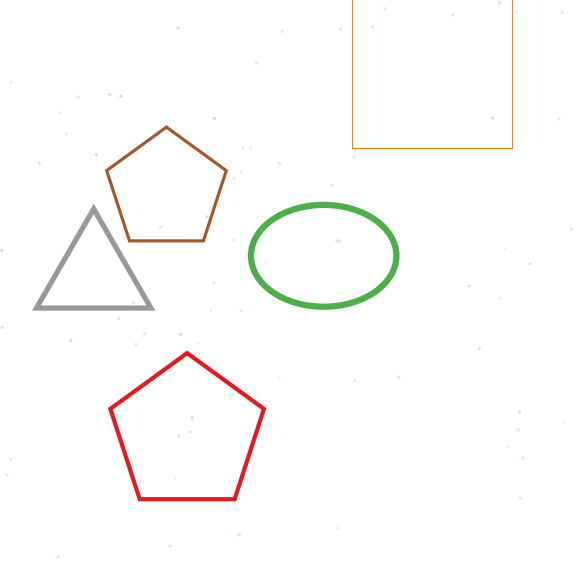[{"shape": "pentagon", "thickness": 2, "radius": 0.7, "center": [0.324, 0.248]}, {"shape": "oval", "thickness": 3, "radius": 0.63, "center": [0.56, 0.556]}, {"shape": "square", "thickness": 0.5, "radius": 0.69, "center": [0.748, 0.881]}, {"shape": "pentagon", "thickness": 1.5, "radius": 0.54, "center": [0.288, 0.67]}, {"shape": "triangle", "thickness": 2.5, "radius": 0.57, "center": [0.162, 0.523]}]